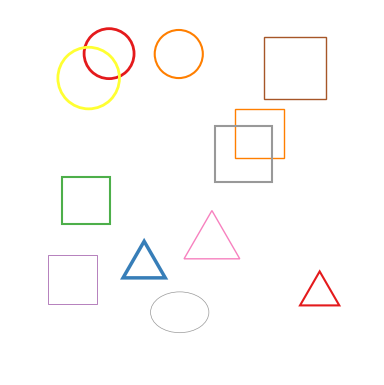[{"shape": "triangle", "thickness": 1.5, "radius": 0.29, "center": [0.83, 0.236]}, {"shape": "circle", "thickness": 2, "radius": 0.32, "center": [0.283, 0.861]}, {"shape": "triangle", "thickness": 2.5, "radius": 0.32, "center": [0.374, 0.31]}, {"shape": "square", "thickness": 1.5, "radius": 0.31, "center": [0.223, 0.479]}, {"shape": "square", "thickness": 0.5, "radius": 0.32, "center": [0.189, 0.275]}, {"shape": "square", "thickness": 1, "radius": 0.32, "center": [0.673, 0.653]}, {"shape": "circle", "thickness": 1.5, "radius": 0.31, "center": [0.464, 0.86]}, {"shape": "circle", "thickness": 2, "radius": 0.4, "center": [0.23, 0.797]}, {"shape": "square", "thickness": 1, "radius": 0.4, "center": [0.767, 0.823]}, {"shape": "triangle", "thickness": 1, "radius": 0.42, "center": [0.55, 0.37]}, {"shape": "square", "thickness": 1.5, "radius": 0.36, "center": [0.632, 0.601]}, {"shape": "oval", "thickness": 0.5, "radius": 0.38, "center": [0.467, 0.189]}]